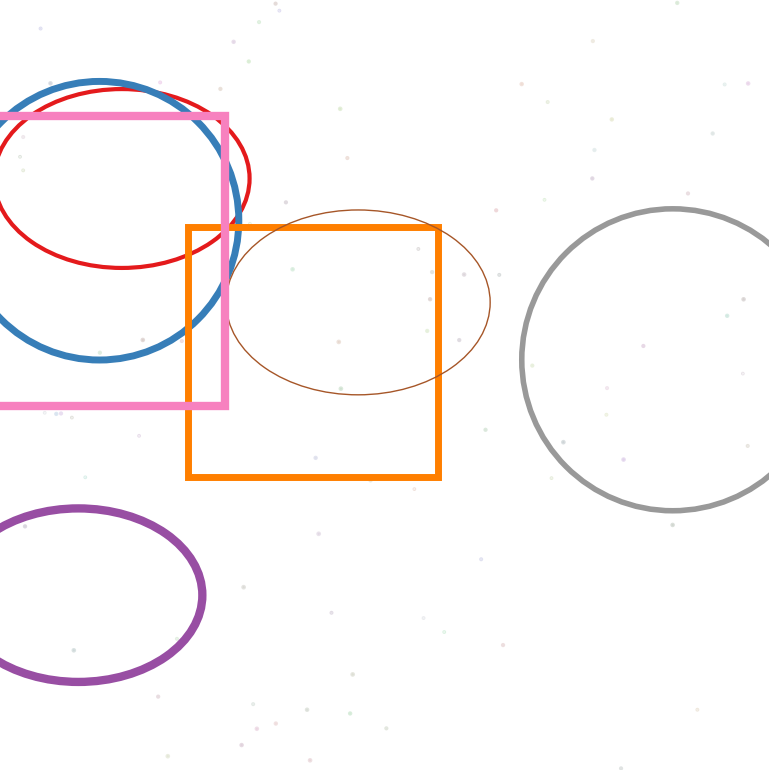[{"shape": "oval", "thickness": 1.5, "radius": 0.83, "center": [0.158, 0.768]}, {"shape": "circle", "thickness": 2.5, "radius": 0.9, "center": [0.129, 0.713]}, {"shape": "oval", "thickness": 3, "radius": 0.8, "center": [0.102, 0.227]}, {"shape": "square", "thickness": 2.5, "radius": 0.81, "center": [0.406, 0.543]}, {"shape": "oval", "thickness": 0.5, "radius": 0.86, "center": [0.465, 0.607]}, {"shape": "square", "thickness": 3, "radius": 0.94, "center": [0.103, 0.661]}, {"shape": "circle", "thickness": 2, "radius": 0.98, "center": [0.874, 0.533]}]